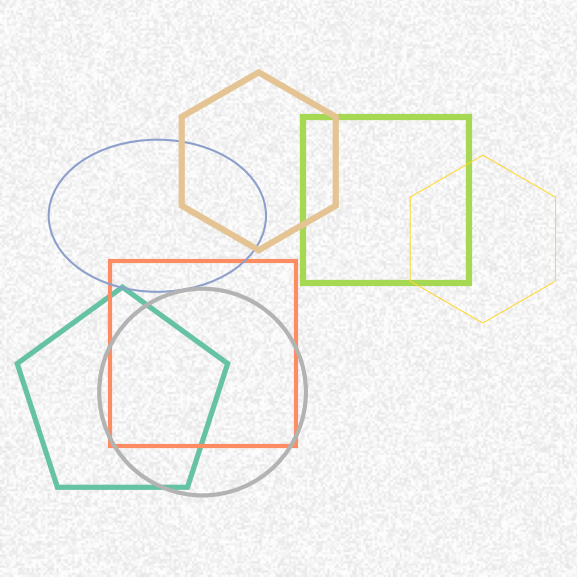[{"shape": "pentagon", "thickness": 2.5, "radius": 0.96, "center": [0.212, 0.31]}, {"shape": "square", "thickness": 2, "radius": 0.8, "center": [0.352, 0.387]}, {"shape": "oval", "thickness": 1, "radius": 0.94, "center": [0.272, 0.626]}, {"shape": "square", "thickness": 3, "radius": 0.72, "center": [0.668, 0.653]}, {"shape": "hexagon", "thickness": 0.5, "radius": 0.73, "center": [0.836, 0.585]}, {"shape": "hexagon", "thickness": 3, "radius": 0.77, "center": [0.448, 0.72]}, {"shape": "circle", "thickness": 2, "radius": 0.89, "center": [0.351, 0.32]}]